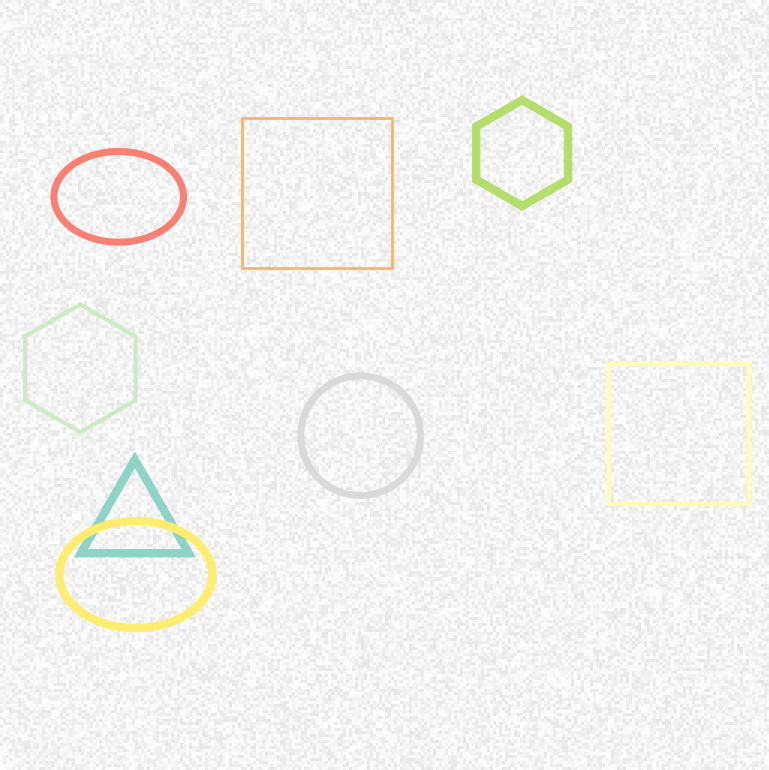[{"shape": "triangle", "thickness": 3, "radius": 0.4, "center": [0.175, 0.322]}, {"shape": "square", "thickness": 1.5, "radius": 0.45, "center": [0.882, 0.436]}, {"shape": "oval", "thickness": 2.5, "radius": 0.42, "center": [0.154, 0.744]}, {"shape": "square", "thickness": 1, "radius": 0.49, "center": [0.412, 0.749]}, {"shape": "hexagon", "thickness": 3, "radius": 0.34, "center": [0.678, 0.801]}, {"shape": "circle", "thickness": 2.5, "radius": 0.39, "center": [0.468, 0.434]}, {"shape": "hexagon", "thickness": 1.5, "radius": 0.41, "center": [0.104, 0.522]}, {"shape": "oval", "thickness": 3, "radius": 0.5, "center": [0.176, 0.254]}]